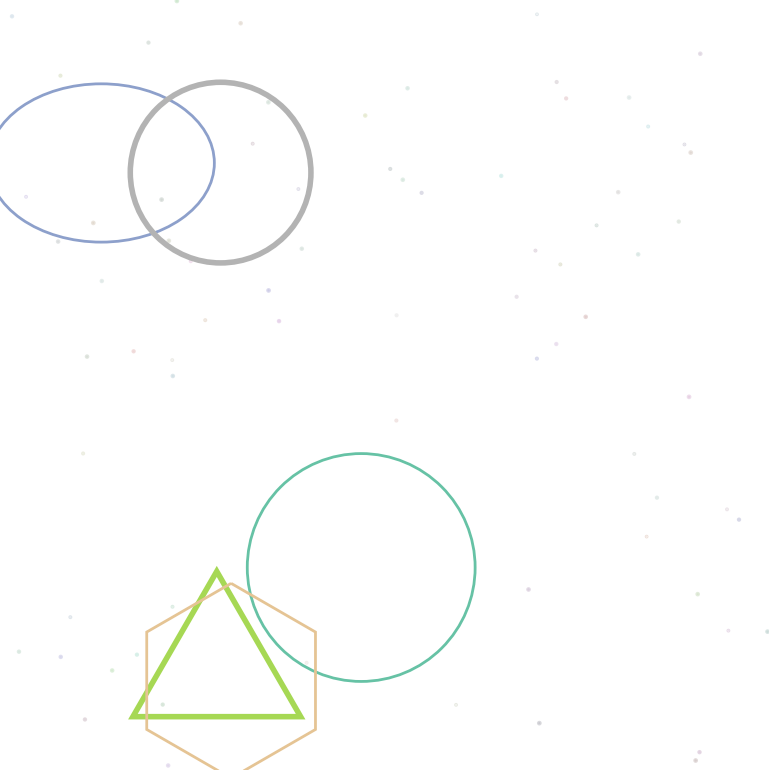[{"shape": "circle", "thickness": 1, "radius": 0.74, "center": [0.469, 0.263]}, {"shape": "oval", "thickness": 1, "radius": 0.73, "center": [0.132, 0.788]}, {"shape": "triangle", "thickness": 2, "radius": 0.63, "center": [0.282, 0.132]}, {"shape": "hexagon", "thickness": 1, "radius": 0.63, "center": [0.3, 0.116]}, {"shape": "circle", "thickness": 2, "radius": 0.59, "center": [0.287, 0.776]}]